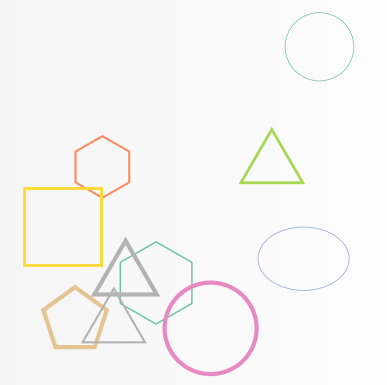[{"shape": "hexagon", "thickness": 1, "radius": 0.53, "center": [0.403, 0.265]}, {"shape": "circle", "thickness": 0.5, "radius": 0.44, "center": [0.824, 0.878]}, {"shape": "hexagon", "thickness": 1.5, "radius": 0.4, "center": [0.264, 0.566]}, {"shape": "oval", "thickness": 0.5, "radius": 0.59, "center": [0.783, 0.328]}, {"shape": "circle", "thickness": 3, "radius": 0.59, "center": [0.544, 0.147]}, {"shape": "triangle", "thickness": 2, "radius": 0.46, "center": [0.701, 0.571]}, {"shape": "square", "thickness": 2, "radius": 0.5, "center": [0.161, 0.413]}, {"shape": "pentagon", "thickness": 3, "radius": 0.43, "center": [0.194, 0.168]}, {"shape": "triangle", "thickness": 1.5, "radius": 0.47, "center": [0.294, 0.157]}, {"shape": "triangle", "thickness": 3, "radius": 0.47, "center": [0.324, 0.282]}]